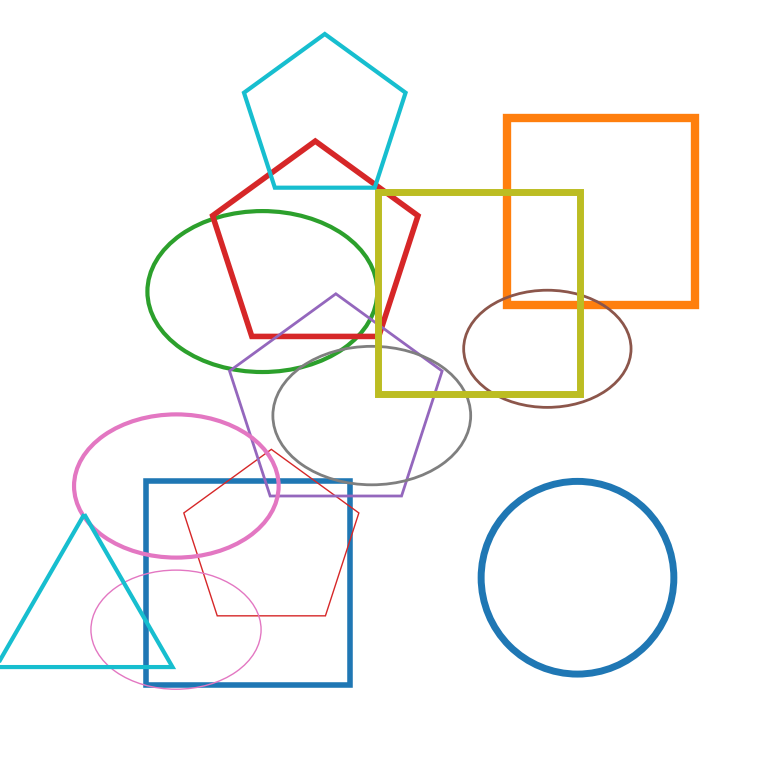[{"shape": "square", "thickness": 2, "radius": 0.66, "center": [0.323, 0.243]}, {"shape": "circle", "thickness": 2.5, "radius": 0.63, "center": [0.75, 0.25]}, {"shape": "square", "thickness": 3, "radius": 0.61, "center": [0.781, 0.725]}, {"shape": "oval", "thickness": 1.5, "radius": 0.75, "center": [0.341, 0.621]}, {"shape": "pentagon", "thickness": 2, "radius": 0.7, "center": [0.409, 0.677]}, {"shape": "pentagon", "thickness": 0.5, "radius": 0.6, "center": [0.352, 0.297]}, {"shape": "pentagon", "thickness": 1, "radius": 0.73, "center": [0.436, 0.473]}, {"shape": "oval", "thickness": 1, "radius": 0.54, "center": [0.711, 0.547]}, {"shape": "oval", "thickness": 0.5, "radius": 0.55, "center": [0.229, 0.182]}, {"shape": "oval", "thickness": 1.5, "radius": 0.66, "center": [0.229, 0.369]}, {"shape": "oval", "thickness": 1, "radius": 0.64, "center": [0.483, 0.46]}, {"shape": "square", "thickness": 2.5, "radius": 0.66, "center": [0.623, 0.619]}, {"shape": "pentagon", "thickness": 1.5, "radius": 0.55, "center": [0.422, 0.846]}, {"shape": "triangle", "thickness": 1.5, "radius": 0.66, "center": [0.109, 0.2]}]